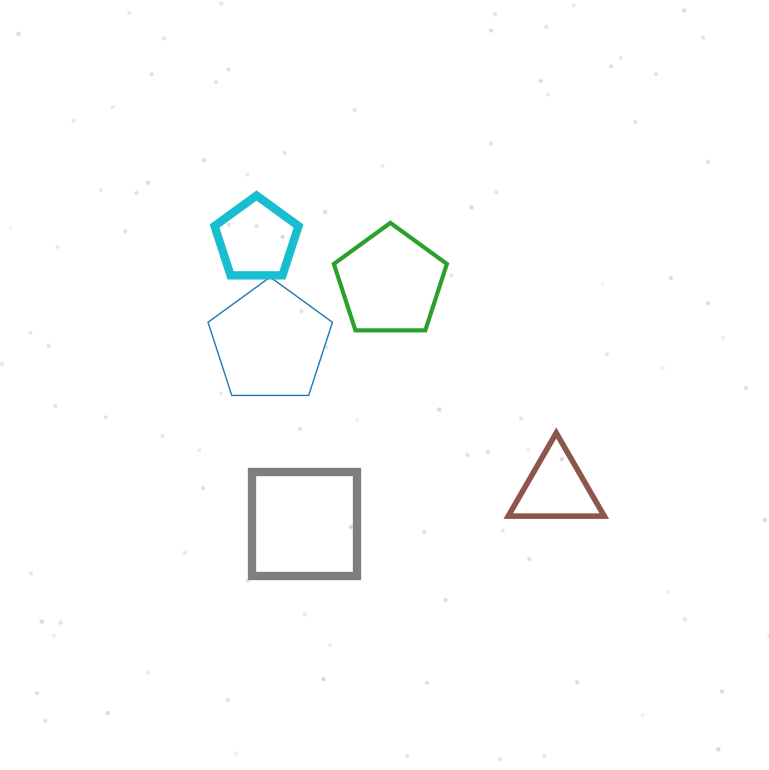[{"shape": "pentagon", "thickness": 0.5, "radius": 0.42, "center": [0.351, 0.555]}, {"shape": "pentagon", "thickness": 1.5, "radius": 0.39, "center": [0.507, 0.633]}, {"shape": "triangle", "thickness": 2, "radius": 0.36, "center": [0.722, 0.366]}, {"shape": "square", "thickness": 3, "radius": 0.34, "center": [0.395, 0.32]}, {"shape": "pentagon", "thickness": 3, "radius": 0.29, "center": [0.333, 0.689]}]